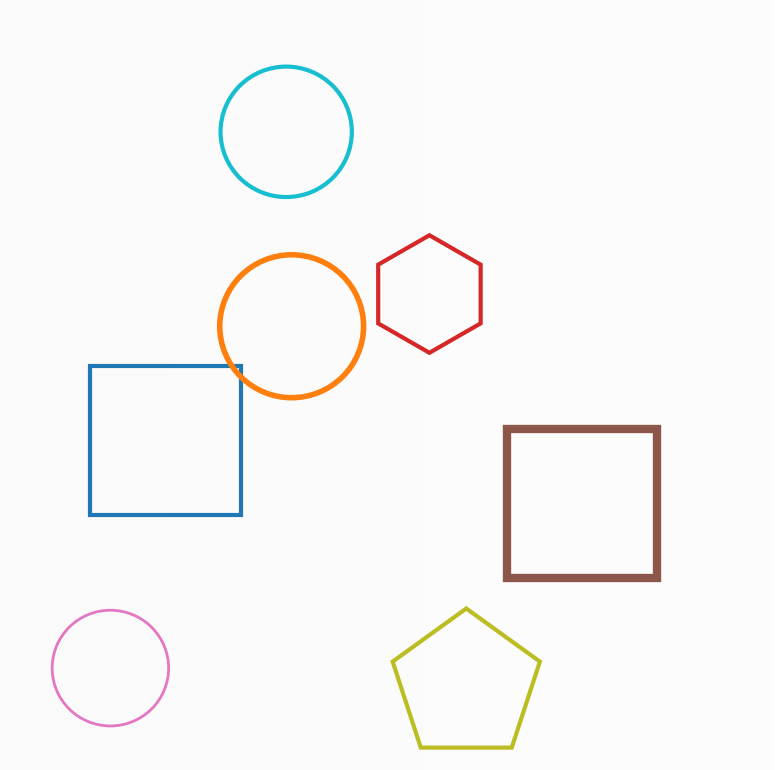[{"shape": "square", "thickness": 1.5, "radius": 0.48, "center": [0.214, 0.427]}, {"shape": "circle", "thickness": 2, "radius": 0.46, "center": [0.376, 0.576]}, {"shape": "hexagon", "thickness": 1.5, "radius": 0.38, "center": [0.554, 0.618]}, {"shape": "square", "thickness": 3, "radius": 0.48, "center": [0.751, 0.346]}, {"shape": "circle", "thickness": 1, "radius": 0.38, "center": [0.142, 0.132]}, {"shape": "pentagon", "thickness": 1.5, "radius": 0.5, "center": [0.602, 0.11]}, {"shape": "circle", "thickness": 1.5, "radius": 0.42, "center": [0.369, 0.829]}]